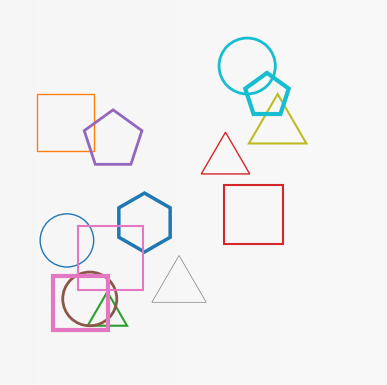[{"shape": "hexagon", "thickness": 2.5, "radius": 0.38, "center": [0.373, 0.422]}, {"shape": "circle", "thickness": 1, "radius": 0.35, "center": [0.173, 0.376]}, {"shape": "square", "thickness": 1, "radius": 0.37, "center": [0.17, 0.682]}, {"shape": "triangle", "thickness": 1.5, "radius": 0.29, "center": [0.277, 0.183]}, {"shape": "square", "thickness": 1.5, "radius": 0.38, "center": [0.655, 0.443]}, {"shape": "triangle", "thickness": 1, "radius": 0.36, "center": [0.582, 0.584]}, {"shape": "pentagon", "thickness": 2, "radius": 0.39, "center": [0.292, 0.636]}, {"shape": "circle", "thickness": 2, "radius": 0.35, "center": [0.232, 0.224]}, {"shape": "square", "thickness": 3, "radius": 0.35, "center": [0.207, 0.213]}, {"shape": "square", "thickness": 1.5, "radius": 0.42, "center": [0.286, 0.331]}, {"shape": "triangle", "thickness": 0.5, "radius": 0.41, "center": [0.462, 0.255]}, {"shape": "triangle", "thickness": 1.5, "radius": 0.43, "center": [0.717, 0.67]}, {"shape": "pentagon", "thickness": 3, "radius": 0.3, "center": [0.689, 0.752]}, {"shape": "circle", "thickness": 2, "radius": 0.36, "center": [0.638, 0.829]}]